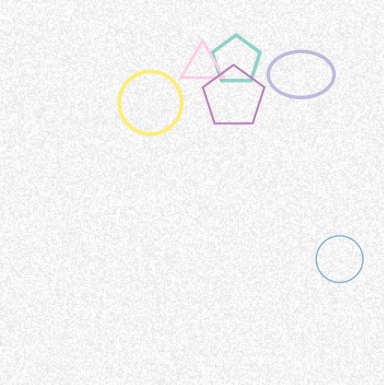[{"shape": "pentagon", "thickness": 2.5, "radius": 0.33, "center": [0.613, 0.844]}, {"shape": "oval", "thickness": 2.5, "radius": 0.43, "center": [0.782, 0.806]}, {"shape": "circle", "thickness": 1, "radius": 0.3, "center": [0.882, 0.327]}, {"shape": "triangle", "thickness": 2, "radius": 0.32, "center": [0.526, 0.83]}, {"shape": "pentagon", "thickness": 1.5, "radius": 0.42, "center": [0.607, 0.747]}, {"shape": "circle", "thickness": 2.5, "radius": 0.41, "center": [0.391, 0.733]}]